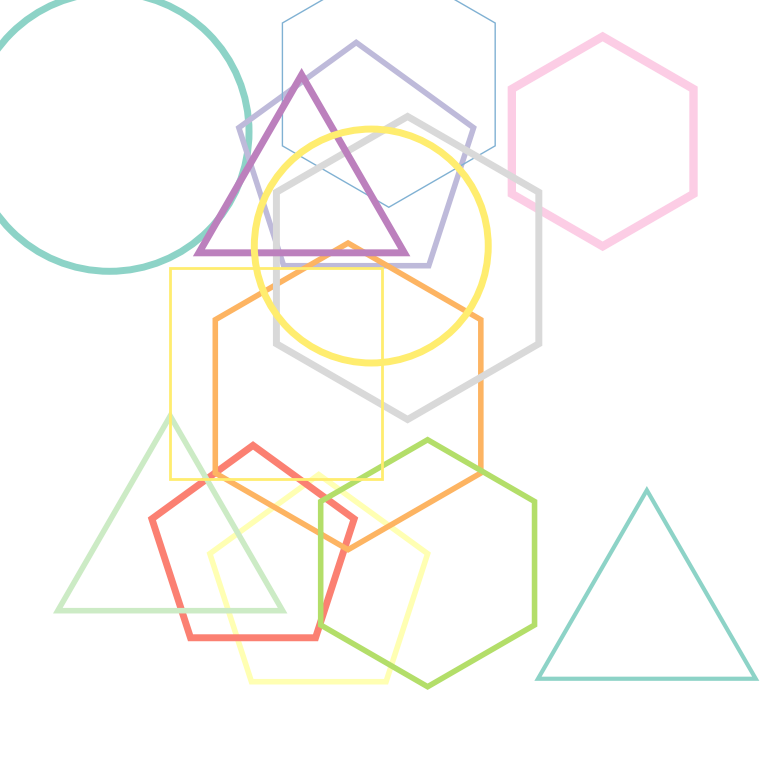[{"shape": "triangle", "thickness": 1.5, "radius": 0.82, "center": [0.84, 0.2]}, {"shape": "circle", "thickness": 2.5, "radius": 0.9, "center": [0.142, 0.829]}, {"shape": "pentagon", "thickness": 2, "radius": 0.74, "center": [0.414, 0.235]}, {"shape": "pentagon", "thickness": 2, "radius": 0.8, "center": [0.463, 0.785]}, {"shape": "pentagon", "thickness": 2.5, "radius": 0.69, "center": [0.329, 0.283]}, {"shape": "hexagon", "thickness": 0.5, "radius": 0.8, "center": [0.505, 0.89]}, {"shape": "hexagon", "thickness": 2, "radius": 1.0, "center": [0.452, 0.485]}, {"shape": "hexagon", "thickness": 2, "radius": 0.8, "center": [0.555, 0.269]}, {"shape": "hexagon", "thickness": 3, "radius": 0.68, "center": [0.783, 0.816]}, {"shape": "hexagon", "thickness": 2.5, "radius": 0.98, "center": [0.529, 0.652]}, {"shape": "triangle", "thickness": 2.5, "radius": 0.77, "center": [0.392, 0.749]}, {"shape": "triangle", "thickness": 2, "radius": 0.84, "center": [0.221, 0.291]}, {"shape": "circle", "thickness": 2.5, "radius": 0.76, "center": [0.482, 0.68]}, {"shape": "square", "thickness": 1, "radius": 0.69, "center": [0.358, 0.515]}]